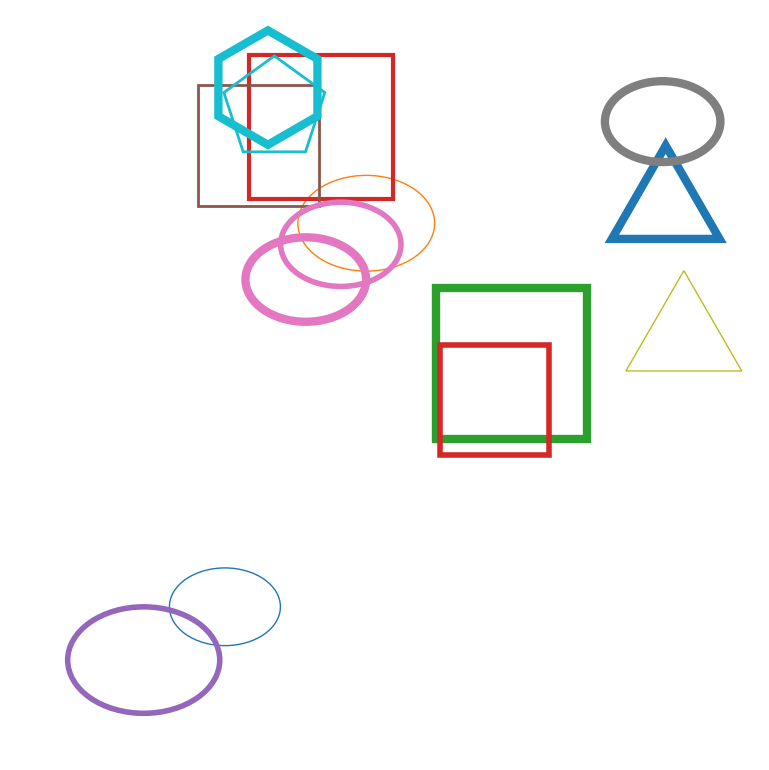[{"shape": "triangle", "thickness": 3, "radius": 0.4, "center": [0.865, 0.73]}, {"shape": "oval", "thickness": 0.5, "radius": 0.36, "center": [0.292, 0.212]}, {"shape": "oval", "thickness": 0.5, "radius": 0.44, "center": [0.476, 0.71]}, {"shape": "square", "thickness": 3, "radius": 0.49, "center": [0.665, 0.528]}, {"shape": "square", "thickness": 1.5, "radius": 0.47, "center": [0.417, 0.835]}, {"shape": "square", "thickness": 2, "radius": 0.35, "center": [0.642, 0.48]}, {"shape": "oval", "thickness": 2, "radius": 0.49, "center": [0.187, 0.143]}, {"shape": "square", "thickness": 1, "radius": 0.39, "center": [0.335, 0.811]}, {"shape": "oval", "thickness": 2, "radius": 0.39, "center": [0.443, 0.683]}, {"shape": "oval", "thickness": 3, "radius": 0.39, "center": [0.397, 0.637]}, {"shape": "oval", "thickness": 3, "radius": 0.37, "center": [0.861, 0.842]}, {"shape": "triangle", "thickness": 0.5, "radius": 0.43, "center": [0.888, 0.562]}, {"shape": "hexagon", "thickness": 3, "radius": 0.37, "center": [0.348, 0.886]}, {"shape": "pentagon", "thickness": 1, "radius": 0.34, "center": [0.356, 0.859]}]